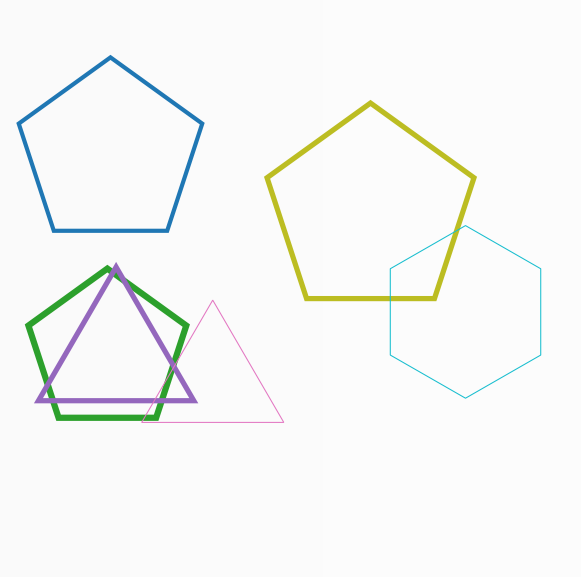[{"shape": "pentagon", "thickness": 2, "radius": 0.83, "center": [0.19, 0.734]}, {"shape": "pentagon", "thickness": 3, "radius": 0.71, "center": [0.185, 0.391]}, {"shape": "triangle", "thickness": 2.5, "radius": 0.77, "center": [0.2, 0.382]}, {"shape": "triangle", "thickness": 0.5, "radius": 0.71, "center": [0.366, 0.338]}, {"shape": "pentagon", "thickness": 2.5, "radius": 0.94, "center": [0.637, 0.634]}, {"shape": "hexagon", "thickness": 0.5, "radius": 0.75, "center": [0.801, 0.459]}]